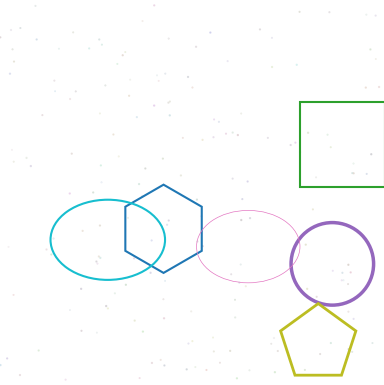[{"shape": "hexagon", "thickness": 1.5, "radius": 0.57, "center": [0.425, 0.406]}, {"shape": "square", "thickness": 1.5, "radius": 0.55, "center": [0.889, 0.625]}, {"shape": "circle", "thickness": 2.5, "radius": 0.54, "center": [0.863, 0.315]}, {"shape": "oval", "thickness": 0.5, "radius": 0.67, "center": [0.645, 0.359]}, {"shape": "pentagon", "thickness": 2, "radius": 0.51, "center": [0.827, 0.109]}, {"shape": "oval", "thickness": 1.5, "radius": 0.74, "center": [0.28, 0.377]}]